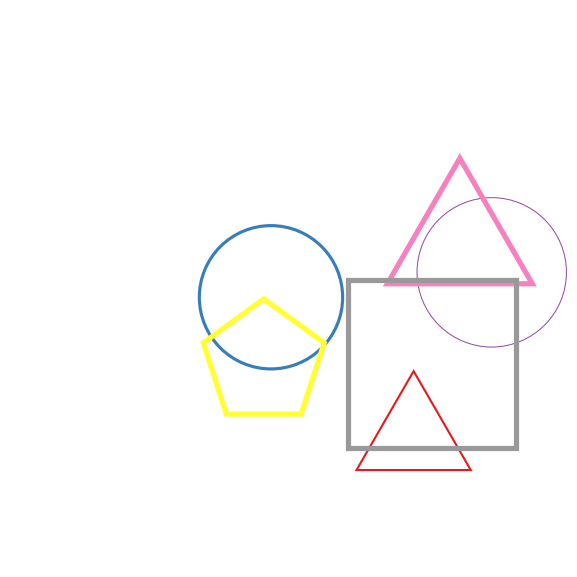[{"shape": "triangle", "thickness": 1, "radius": 0.57, "center": [0.716, 0.242]}, {"shape": "circle", "thickness": 1.5, "radius": 0.62, "center": [0.469, 0.484]}, {"shape": "circle", "thickness": 0.5, "radius": 0.65, "center": [0.851, 0.528]}, {"shape": "pentagon", "thickness": 2.5, "radius": 0.55, "center": [0.457, 0.371]}, {"shape": "triangle", "thickness": 2.5, "radius": 0.72, "center": [0.796, 0.58]}, {"shape": "square", "thickness": 2.5, "radius": 0.73, "center": [0.748, 0.369]}]